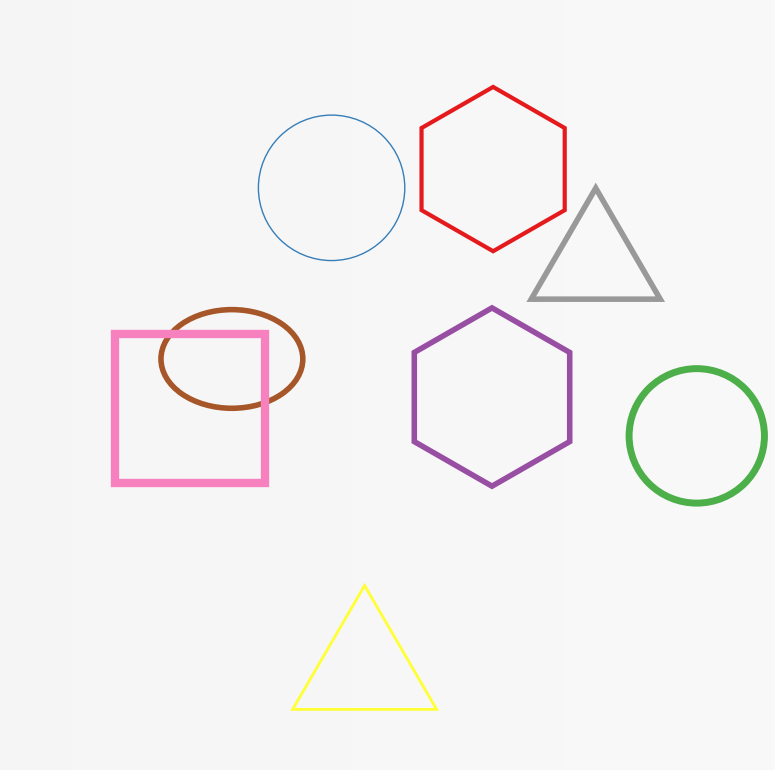[{"shape": "hexagon", "thickness": 1.5, "radius": 0.53, "center": [0.636, 0.78]}, {"shape": "circle", "thickness": 0.5, "radius": 0.47, "center": [0.428, 0.756]}, {"shape": "circle", "thickness": 2.5, "radius": 0.44, "center": [0.899, 0.434]}, {"shape": "hexagon", "thickness": 2, "radius": 0.58, "center": [0.635, 0.484]}, {"shape": "triangle", "thickness": 1, "radius": 0.54, "center": [0.47, 0.132]}, {"shape": "oval", "thickness": 2, "radius": 0.46, "center": [0.299, 0.534]}, {"shape": "square", "thickness": 3, "radius": 0.48, "center": [0.245, 0.47]}, {"shape": "triangle", "thickness": 2, "radius": 0.48, "center": [0.769, 0.66]}]